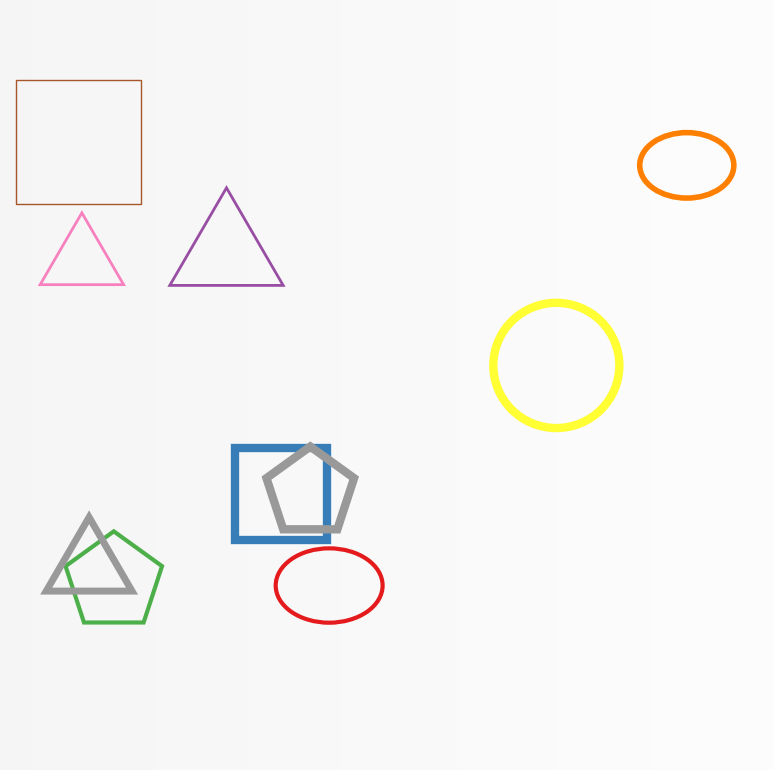[{"shape": "oval", "thickness": 1.5, "radius": 0.34, "center": [0.425, 0.24]}, {"shape": "square", "thickness": 3, "radius": 0.3, "center": [0.362, 0.359]}, {"shape": "pentagon", "thickness": 1.5, "radius": 0.33, "center": [0.147, 0.245]}, {"shape": "triangle", "thickness": 1, "radius": 0.42, "center": [0.292, 0.672]}, {"shape": "oval", "thickness": 2, "radius": 0.3, "center": [0.886, 0.785]}, {"shape": "circle", "thickness": 3, "radius": 0.41, "center": [0.718, 0.525]}, {"shape": "square", "thickness": 0.5, "radius": 0.4, "center": [0.101, 0.816]}, {"shape": "triangle", "thickness": 1, "radius": 0.31, "center": [0.106, 0.661]}, {"shape": "triangle", "thickness": 2.5, "radius": 0.32, "center": [0.115, 0.264]}, {"shape": "pentagon", "thickness": 3, "radius": 0.3, "center": [0.4, 0.361]}]